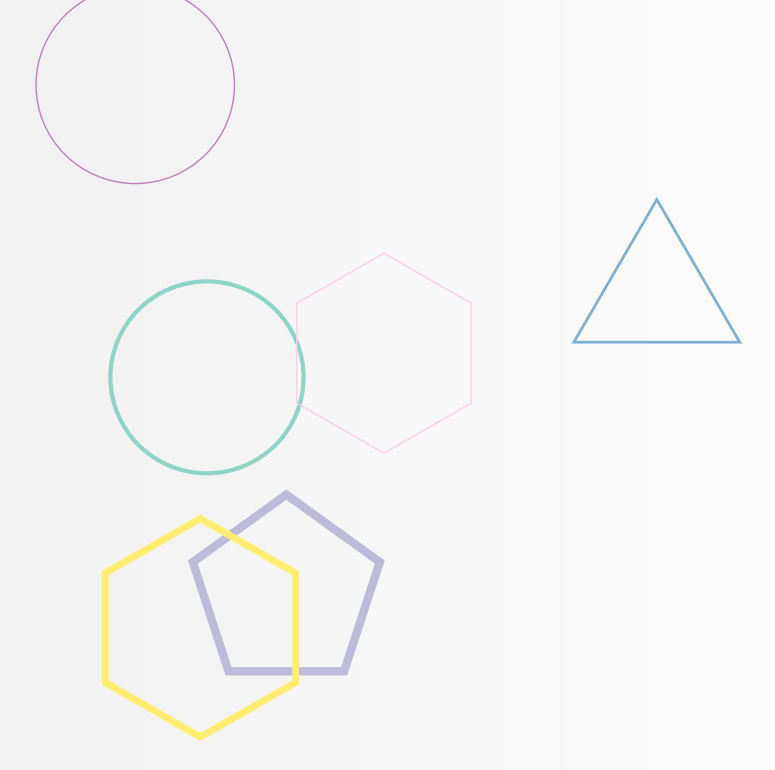[{"shape": "circle", "thickness": 1.5, "radius": 0.62, "center": [0.267, 0.51]}, {"shape": "pentagon", "thickness": 3, "radius": 0.63, "center": [0.369, 0.231]}, {"shape": "triangle", "thickness": 1, "radius": 0.62, "center": [0.847, 0.617]}, {"shape": "hexagon", "thickness": 0.5, "radius": 0.65, "center": [0.495, 0.541]}, {"shape": "circle", "thickness": 0.5, "radius": 0.64, "center": [0.174, 0.89]}, {"shape": "hexagon", "thickness": 2.5, "radius": 0.71, "center": [0.259, 0.185]}]